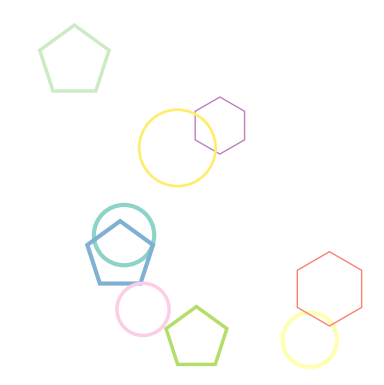[{"shape": "circle", "thickness": 3, "radius": 0.39, "center": [0.322, 0.389]}, {"shape": "circle", "thickness": 3, "radius": 0.35, "center": [0.805, 0.117]}, {"shape": "hexagon", "thickness": 1, "radius": 0.48, "center": [0.856, 0.25]}, {"shape": "pentagon", "thickness": 3, "radius": 0.45, "center": [0.312, 0.336]}, {"shape": "pentagon", "thickness": 2.5, "radius": 0.42, "center": [0.51, 0.121]}, {"shape": "circle", "thickness": 2.5, "radius": 0.34, "center": [0.372, 0.196]}, {"shape": "hexagon", "thickness": 1, "radius": 0.37, "center": [0.571, 0.674]}, {"shape": "pentagon", "thickness": 2.5, "radius": 0.47, "center": [0.193, 0.84]}, {"shape": "circle", "thickness": 2, "radius": 0.5, "center": [0.461, 0.616]}]